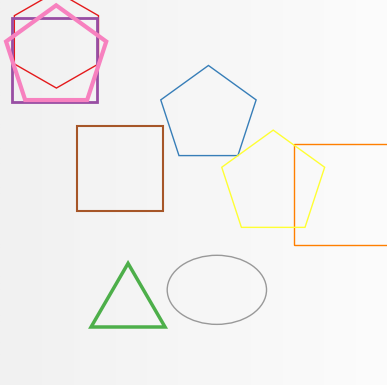[{"shape": "hexagon", "thickness": 1, "radius": 0.63, "center": [0.146, 0.897]}, {"shape": "pentagon", "thickness": 1, "radius": 0.65, "center": [0.538, 0.701]}, {"shape": "triangle", "thickness": 2.5, "radius": 0.55, "center": [0.33, 0.206]}, {"shape": "square", "thickness": 2, "radius": 0.54, "center": [0.141, 0.843]}, {"shape": "square", "thickness": 1, "radius": 0.65, "center": [0.891, 0.495]}, {"shape": "pentagon", "thickness": 1, "radius": 0.7, "center": [0.705, 0.522]}, {"shape": "square", "thickness": 1.5, "radius": 0.55, "center": [0.31, 0.562]}, {"shape": "pentagon", "thickness": 3, "radius": 0.68, "center": [0.145, 0.85]}, {"shape": "oval", "thickness": 1, "radius": 0.64, "center": [0.56, 0.247]}]